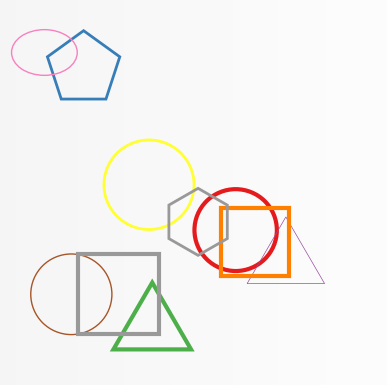[{"shape": "circle", "thickness": 3, "radius": 0.53, "center": [0.608, 0.402]}, {"shape": "pentagon", "thickness": 2, "radius": 0.49, "center": [0.216, 0.822]}, {"shape": "triangle", "thickness": 3, "radius": 0.58, "center": [0.393, 0.15]}, {"shape": "triangle", "thickness": 0.5, "radius": 0.58, "center": [0.738, 0.321]}, {"shape": "square", "thickness": 3, "radius": 0.44, "center": [0.658, 0.371]}, {"shape": "circle", "thickness": 2, "radius": 0.58, "center": [0.385, 0.52]}, {"shape": "circle", "thickness": 1, "radius": 0.52, "center": [0.184, 0.236]}, {"shape": "oval", "thickness": 1, "radius": 0.42, "center": [0.115, 0.864]}, {"shape": "hexagon", "thickness": 2, "radius": 0.44, "center": [0.511, 0.424]}, {"shape": "square", "thickness": 3, "radius": 0.52, "center": [0.306, 0.236]}]